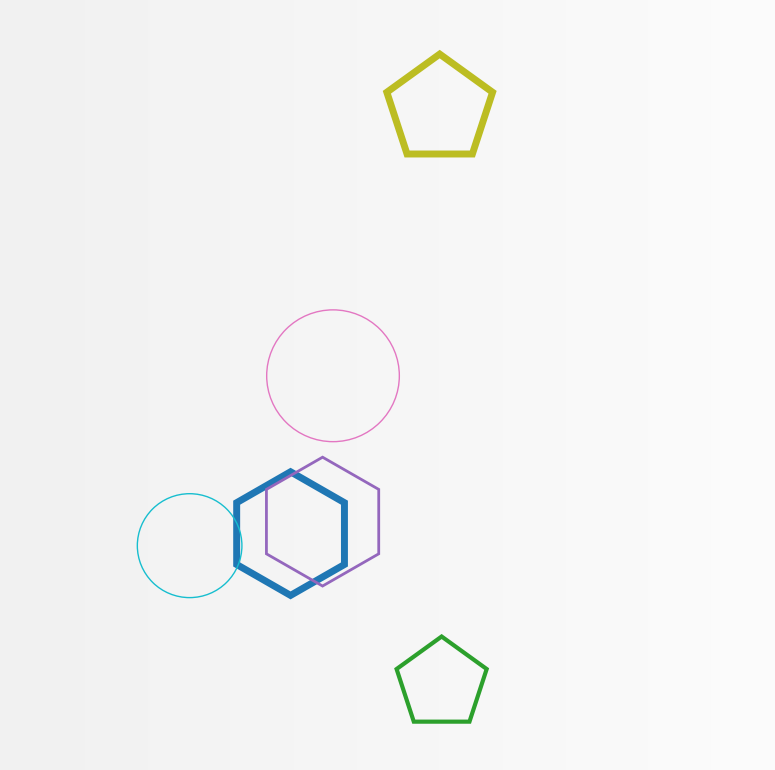[{"shape": "hexagon", "thickness": 2.5, "radius": 0.4, "center": [0.375, 0.307]}, {"shape": "pentagon", "thickness": 1.5, "radius": 0.31, "center": [0.57, 0.112]}, {"shape": "hexagon", "thickness": 1, "radius": 0.42, "center": [0.416, 0.323]}, {"shape": "circle", "thickness": 0.5, "radius": 0.43, "center": [0.43, 0.512]}, {"shape": "pentagon", "thickness": 2.5, "radius": 0.36, "center": [0.567, 0.858]}, {"shape": "circle", "thickness": 0.5, "radius": 0.34, "center": [0.245, 0.291]}]